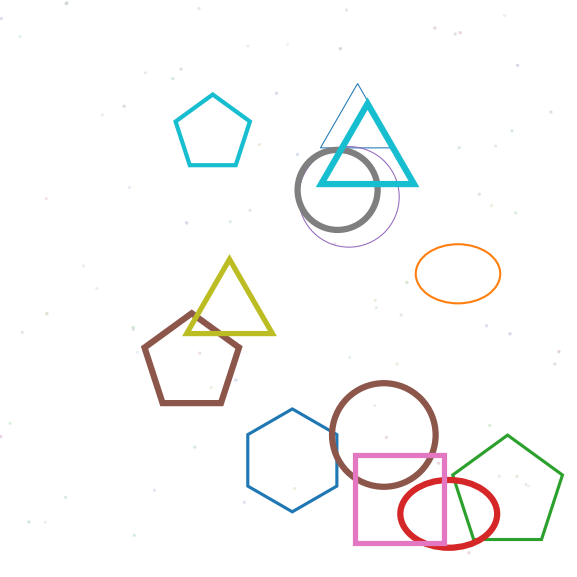[{"shape": "triangle", "thickness": 0.5, "radius": 0.37, "center": [0.619, 0.78]}, {"shape": "hexagon", "thickness": 1.5, "radius": 0.45, "center": [0.506, 0.202]}, {"shape": "oval", "thickness": 1, "radius": 0.37, "center": [0.793, 0.525]}, {"shape": "pentagon", "thickness": 1.5, "radius": 0.5, "center": [0.879, 0.146]}, {"shape": "oval", "thickness": 3, "radius": 0.42, "center": [0.777, 0.109]}, {"shape": "circle", "thickness": 0.5, "radius": 0.44, "center": [0.604, 0.658]}, {"shape": "pentagon", "thickness": 3, "radius": 0.43, "center": [0.332, 0.371]}, {"shape": "circle", "thickness": 3, "radius": 0.45, "center": [0.665, 0.246]}, {"shape": "square", "thickness": 2.5, "radius": 0.38, "center": [0.692, 0.135]}, {"shape": "circle", "thickness": 3, "radius": 0.35, "center": [0.585, 0.67]}, {"shape": "triangle", "thickness": 2.5, "radius": 0.43, "center": [0.397, 0.464]}, {"shape": "triangle", "thickness": 3, "radius": 0.46, "center": [0.636, 0.727]}, {"shape": "pentagon", "thickness": 2, "radius": 0.34, "center": [0.368, 0.768]}]